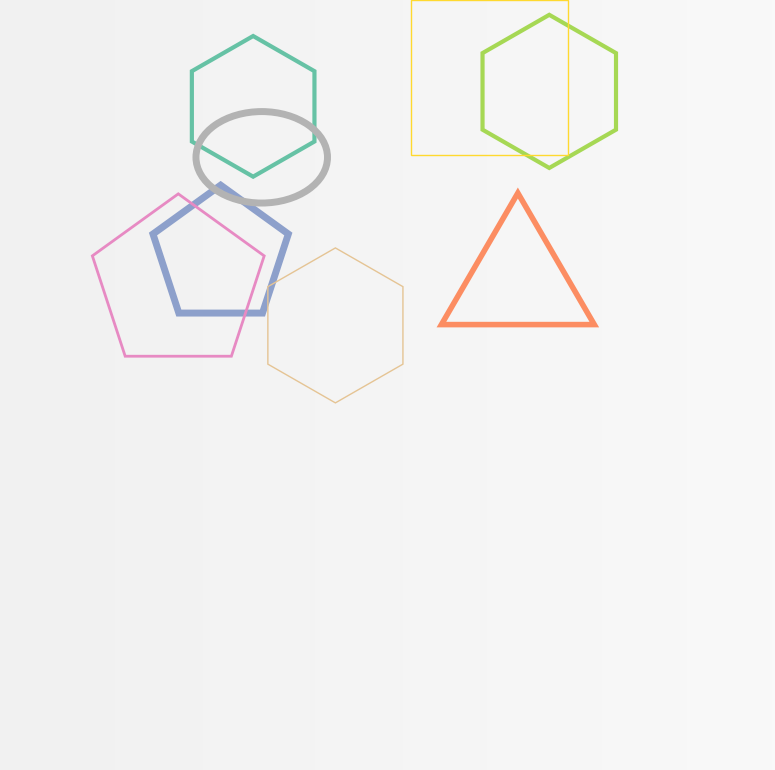[{"shape": "hexagon", "thickness": 1.5, "radius": 0.46, "center": [0.327, 0.862]}, {"shape": "triangle", "thickness": 2, "radius": 0.57, "center": [0.668, 0.635]}, {"shape": "pentagon", "thickness": 2.5, "radius": 0.46, "center": [0.285, 0.668]}, {"shape": "pentagon", "thickness": 1, "radius": 0.58, "center": [0.23, 0.632]}, {"shape": "hexagon", "thickness": 1.5, "radius": 0.5, "center": [0.709, 0.881]}, {"shape": "square", "thickness": 0.5, "radius": 0.51, "center": [0.632, 0.899]}, {"shape": "hexagon", "thickness": 0.5, "radius": 0.5, "center": [0.433, 0.577]}, {"shape": "oval", "thickness": 2.5, "radius": 0.42, "center": [0.338, 0.796]}]